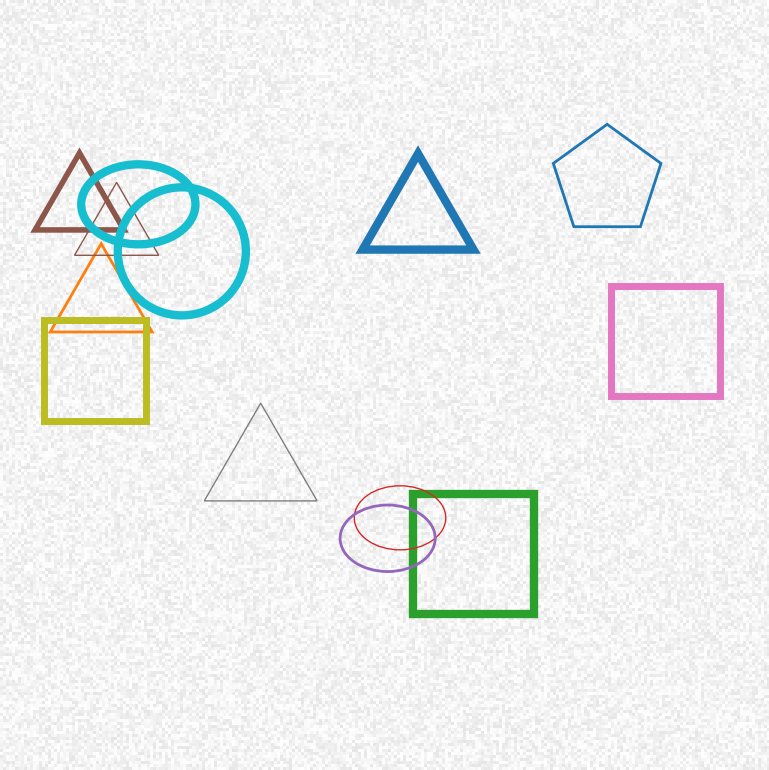[{"shape": "pentagon", "thickness": 1, "radius": 0.37, "center": [0.788, 0.765]}, {"shape": "triangle", "thickness": 3, "radius": 0.42, "center": [0.543, 0.717]}, {"shape": "triangle", "thickness": 1, "radius": 0.38, "center": [0.131, 0.607]}, {"shape": "square", "thickness": 3, "radius": 0.39, "center": [0.615, 0.281]}, {"shape": "oval", "thickness": 0.5, "radius": 0.3, "center": [0.52, 0.328]}, {"shape": "oval", "thickness": 1, "radius": 0.31, "center": [0.503, 0.301]}, {"shape": "triangle", "thickness": 2, "radius": 0.33, "center": [0.103, 0.735]}, {"shape": "triangle", "thickness": 0.5, "radius": 0.32, "center": [0.151, 0.7]}, {"shape": "square", "thickness": 2.5, "radius": 0.35, "center": [0.865, 0.557]}, {"shape": "triangle", "thickness": 0.5, "radius": 0.42, "center": [0.339, 0.392]}, {"shape": "square", "thickness": 2.5, "radius": 0.33, "center": [0.123, 0.519]}, {"shape": "circle", "thickness": 3, "radius": 0.42, "center": [0.236, 0.674]}, {"shape": "oval", "thickness": 3, "radius": 0.37, "center": [0.18, 0.735]}]